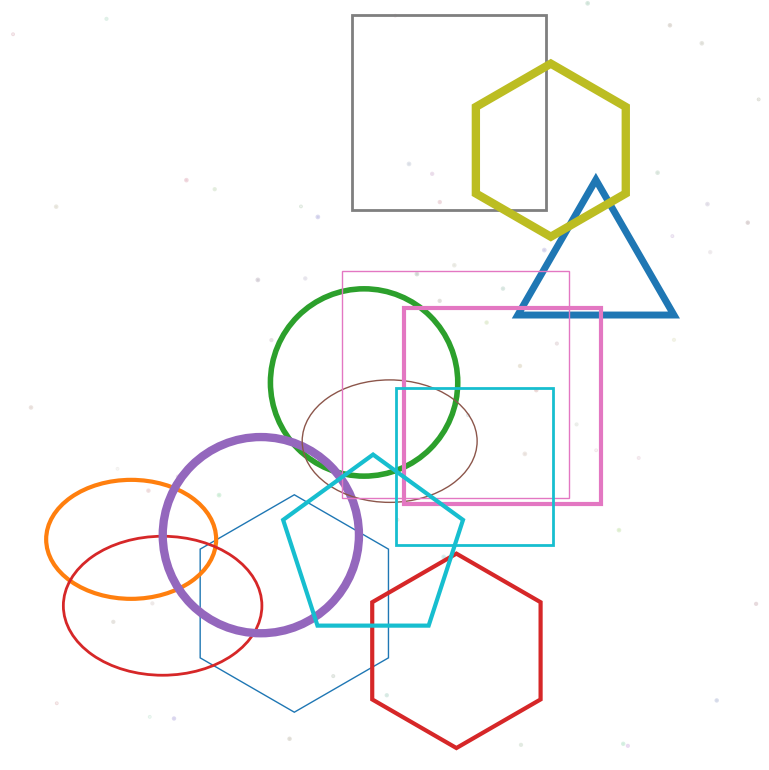[{"shape": "triangle", "thickness": 2.5, "radius": 0.59, "center": [0.774, 0.649]}, {"shape": "hexagon", "thickness": 0.5, "radius": 0.71, "center": [0.382, 0.216]}, {"shape": "oval", "thickness": 1.5, "radius": 0.55, "center": [0.17, 0.3]}, {"shape": "circle", "thickness": 2, "radius": 0.61, "center": [0.473, 0.503]}, {"shape": "hexagon", "thickness": 1.5, "radius": 0.63, "center": [0.593, 0.155]}, {"shape": "oval", "thickness": 1, "radius": 0.64, "center": [0.211, 0.213]}, {"shape": "circle", "thickness": 3, "radius": 0.64, "center": [0.339, 0.305]}, {"shape": "oval", "thickness": 0.5, "radius": 0.57, "center": [0.506, 0.427]}, {"shape": "square", "thickness": 1.5, "radius": 0.64, "center": [0.652, 0.472]}, {"shape": "square", "thickness": 0.5, "radius": 0.74, "center": [0.591, 0.5]}, {"shape": "square", "thickness": 1, "radius": 0.63, "center": [0.583, 0.854]}, {"shape": "hexagon", "thickness": 3, "radius": 0.56, "center": [0.715, 0.805]}, {"shape": "pentagon", "thickness": 1.5, "radius": 0.61, "center": [0.485, 0.287]}, {"shape": "square", "thickness": 1, "radius": 0.51, "center": [0.616, 0.395]}]